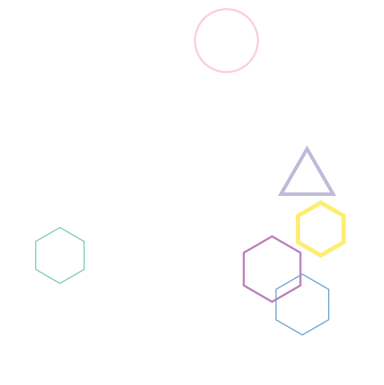[{"shape": "hexagon", "thickness": 1, "radius": 0.36, "center": [0.156, 0.337]}, {"shape": "triangle", "thickness": 2.5, "radius": 0.39, "center": [0.798, 0.535]}, {"shape": "hexagon", "thickness": 1, "radius": 0.39, "center": [0.785, 0.209]}, {"shape": "circle", "thickness": 1.5, "radius": 0.41, "center": [0.588, 0.894]}, {"shape": "hexagon", "thickness": 1.5, "radius": 0.42, "center": [0.707, 0.301]}, {"shape": "hexagon", "thickness": 3, "radius": 0.34, "center": [0.833, 0.405]}]